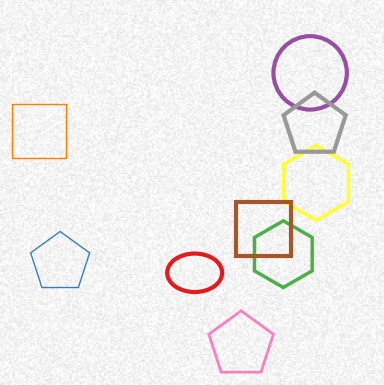[{"shape": "oval", "thickness": 3, "radius": 0.36, "center": [0.506, 0.291]}, {"shape": "pentagon", "thickness": 1, "radius": 0.4, "center": [0.156, 0.318]}, {"shape": "hexagon", "thickness": 2.5, "radius": 0.43, "center": [0.736, 0.34]}, {"shape": "circle", "thickness": 3, "radius": 0.48, "center": [0.806, 0.811]}, {"shape": "square", "thickness": 1, "radius": 0.35, "center": [0.102, 0.659]}, {"shape": "hexagon", "thickness": 2.5, "radius": 0.49, "center": [0.821, 0.525]}, {"shape": "square", "thickness": 3, "radius": 0.36, "center": [0.684, 0.405]}, {"shape": "pentagon", "thickness": 2, "radius": 0.44, "center": [0.626, 0.105]}, {"shape": "pentagon", "thickness": 3, "radius": 0.42, "center": [0.817, 0.675]}]